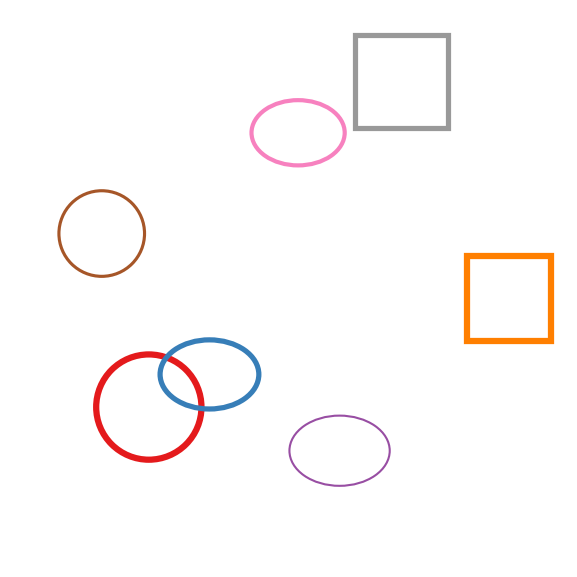[{"shape": "circle", "thickness": 3, "radius": 0.46, "center": [0.258, 0.294]}, {"shape": "oval", "thickness": 2.5, "radius": 0.43, "center": [0.363, 0.351]}, {"shape": "oval", "thickness": 1, "radius": 0.43, "center": [0.588, 0.219]}, {"shape": "square", "thickness": 3, "radius": 0.37, "center": [0.881, 0.482]}, {"shape": "circle", "thickness": 1.5, "radius": 0.37, "center": [0.176, 0.595]}, {"shape": "oval", "thickness": 2, "radius": 0.4, "center": [0.516, 0.769]}, {"shape": "square", "thickness": 2.5, "radius": 0.4, "center": [0.695, 0.858]}]